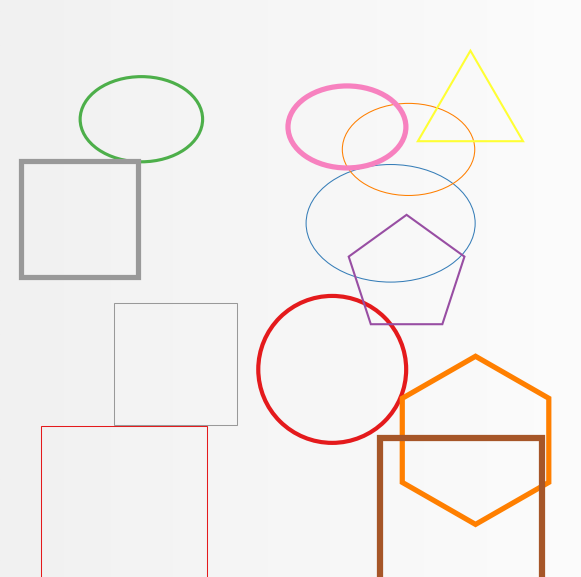[{"shape": "square", "thickness": 0.5, "radius": 0.71, "center": [0.213, 0.119]}, {"shape": "circle", "thickness": 2, "radius": 0.64, "center": [0.572, 0.359]}, {"shape": "oval", "thickness": 0.5, "radius": 0.73, "center": [0.672, 0.612]}, {"shape": "oval", "thickness": 1.5, "radius": 0.53, "center": [0.243, 0.793]}, {"shape": "pentagon", "thickness": 1, "radius": 0.52, "center": [0.699, 0.522]}, {"shape": "hexagon", "thickness": 2.5, "radius": 0.73, "center": [0.818, 0.237]}, {"shape": "oval", "thickness": 0.5, "radius": 0.57, "center": [0.703, 0.74]}, {"shape": "triangle", "thickness": 1, "radius": 0.52, "center": [0.809, 0.807]}, {"shape": "square", "thickness": 3, "radius": 0.7, "center": [0.794, 0.102]}, {"shape": "oval", "thickness": 2.5, "radius": 0.51, "center": [0.597, 0.779]}, {"shape": "square", "thickness": 2.5, "radius": 0.5, "center": [0.137, 0.62]}, {"shape": "square", "thickness": 0.5, "radius": 0.53, "center": [0.302, 0.368]}]